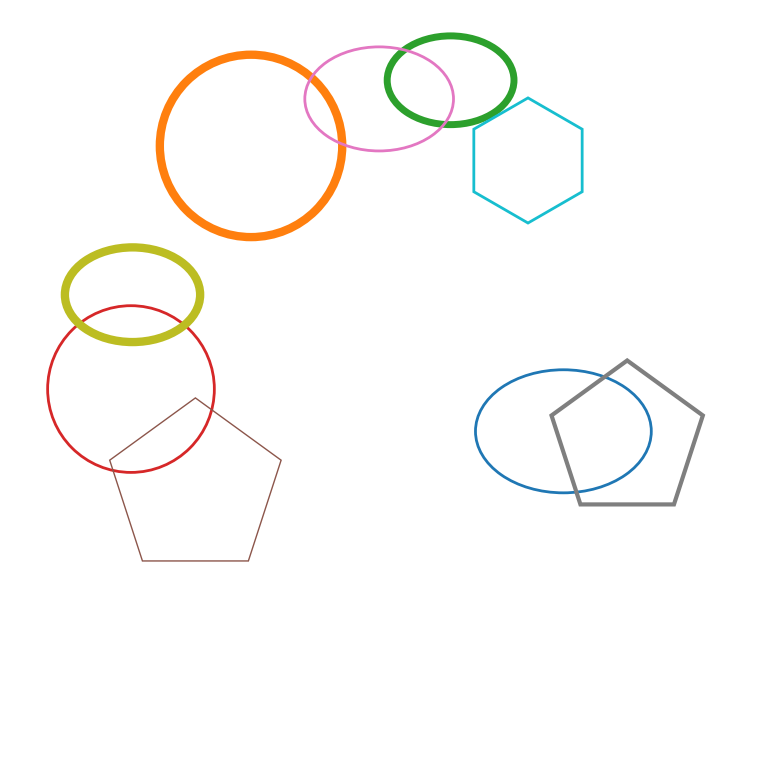[{"shape": "oval", "thickness": 1, "radius": 0.57, "center": [0.732, 0.44]}, {"shape": "circle", "thickness": 3, "radius": 0.59, "center": [0.326, 0.811]}, {"shape": "oval", "thickness": 2.5, "radius": 0.41, "center": [0.585, 0.896]}, {"shape": "circle", "thickness": 1, "radius": 0.54, "center": [0.17, 0.495]}, {"shape": "pentagon", "thickness": 0.5, "radius": 0.59, "center": [0.254, 0.366]}, {"shape": "oval", "thickness": 1, "radius": 0.48, "center": [0.492, 0.872]}, {"shape": "pentagon", "thickness": 1.5, "radius": 0.52, "center": [0.815, 0.429]}, {"shape": "oval", "thickness": 3, "radius": 0.44, "center": [0.172, 0.617]}, {"shape": "hexagon", "thickness": 1, "radius": 0.41, "center": [0.686, 0.792]}]